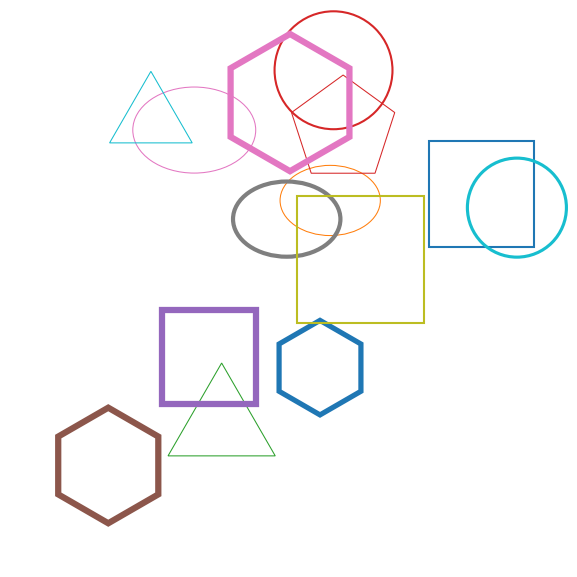[{"shape": "square", "thickness": 1, "radius": 0.46, "center": [0.834, 0.663]}, {"shape": "hexagon", "thickness": 2.5, "radius": 0.41, "center": [0.554, 0.363]}, {"shape": "oval", "thickness": 0.5, "radius": 0.43, "center": [0.572, 0.652]}, {"shape": "triangle", "thickness": 0.5, "radius": 0.54, "center": [0.384, 0.263]}, {"shape": "pentagon", "thickness": 0.5, "radius": 0.47, "center": [0.594, 0.775]}, {"shape": "circle", "thickness": 1, "radius": 0.51, "center": [0.578, 0.877]}, {"shape": "square", "thickness": 3, "radius": 0.41, "center": [0.362, 0.381]}, {"shape": "hexagon", "thickness": 3, "radius": 0.5, "center": [0.187, 0.193]}, {"shape": "hexagon", "thickness": 3, "radius": 0.59, "center": [0.502, 0.821]}, {"shape": "oval", "thickness": 0.5, "radius": 0.53, "center": [0.336, 0.774]}, {"shape": "oval", "thickness": 2, "radius": 0.46, "center": [0.496, 0.62]}, {"shape": "square", "thickness": 1, "radius": 0.55, "center": [0.624, 0.55]}, {"shape": "circle", "thickness": 1.5, "radius": 0.43, "center": [0.895, 0.64]}, {"shape": "triangle", "thickness": 0.5, "radius": 0.41, "center": [0.261, 0.793]}]